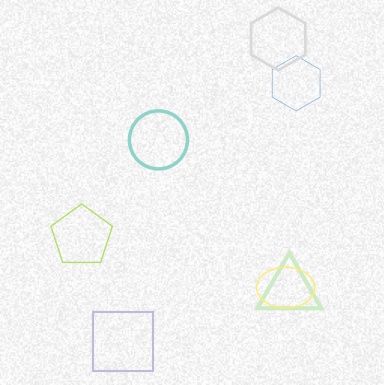[{"shape": "circle", "thickness": 2.5, "radius": 0.38, "center": [0.412, 0.637]}, {"shape": "square", "thickness": 1.5, "radius": 0.39, "center": [0.32, 0.113]}, {"shape": "hexagon", "thickness": 0.5, "radius": 0.36, "center": [0.769, 0.784]}, {"shape": "pentagon", "thickness": 1, "radius": 0.42, "center": [0.212, 0.386]}, {"shape": "hexagon", "thickness": 2, "radius": 0.41, "center": [0.723, 0.899]}, {"shape": "triangle", "thickness": 3, "radius": 0.48, "center": [0.752, 0.247]}, {"shape": "oval", "thickness": 1, "radius": 0.38, "center": [0.742, 0.253]}]